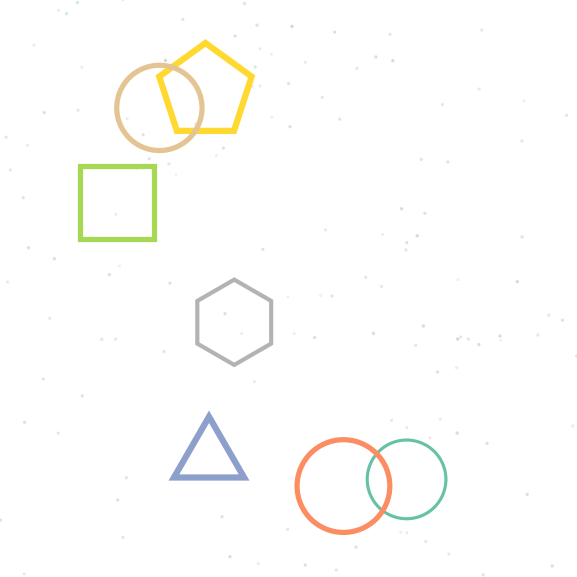[{"shape": "circle", "thickness": 1.5, "radius": 0.34, "center": [0.704, 0.169]}, {"shape": "circle", "thickness": 2.5, "radius": 0.4, "center": [0.595, 0.157]}, {"shape": "triangle", "thickness": 3, "radius": 0.35, "center": [0.362, 0.207]}, {"shape": "square", "thickness": 2.5, "radius": 0.32, "center": [0.203, 0.648]}, {"shape": "pentagon", "thickness": 3, "radius": 0.42, "center": [0.356, 0.841]}, {"shape": "circle", "thickness": 2.5, "radius": 0.37, "center": [0.276, 0.812]}, {"shape": "hexagon", "thickness": 2, "radius": 0.37, "center": [0.406, 0.441]}]